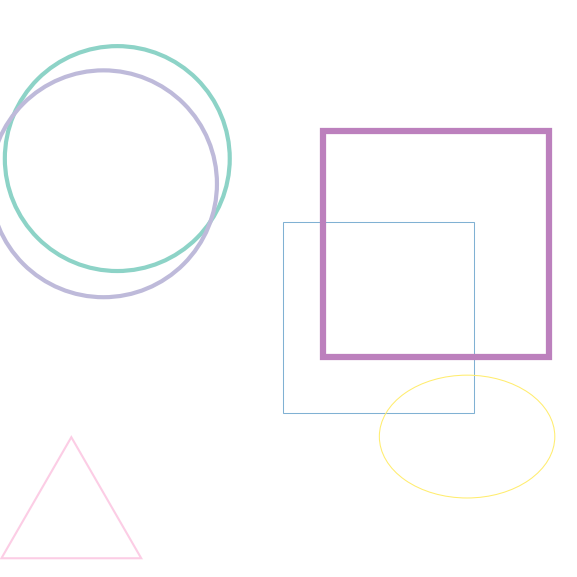[{"shape": "circle", "thickness": 2, "radius": 0.97, "center": [0.203, 0.725]}, {"shape": "circle", "thickness": 2, "radius": 0.98, "center": [0.179, 0.681]}, {"shape": "square", "thickness": 0.5, "radius": 0.83, "center": [0.655, 0.45]}, {"shape": "triangle", "thickness": 1, "radius": 0.7, "center": [0.124, 0.102]}, {"shape": "square", "thickness": 3, "radius": 0.98, "center": [0.755, 0.577]}, {"shape": "oval", "thickness": 0.5, "radius": 0.76, "center": [0.809, 0.243]}]